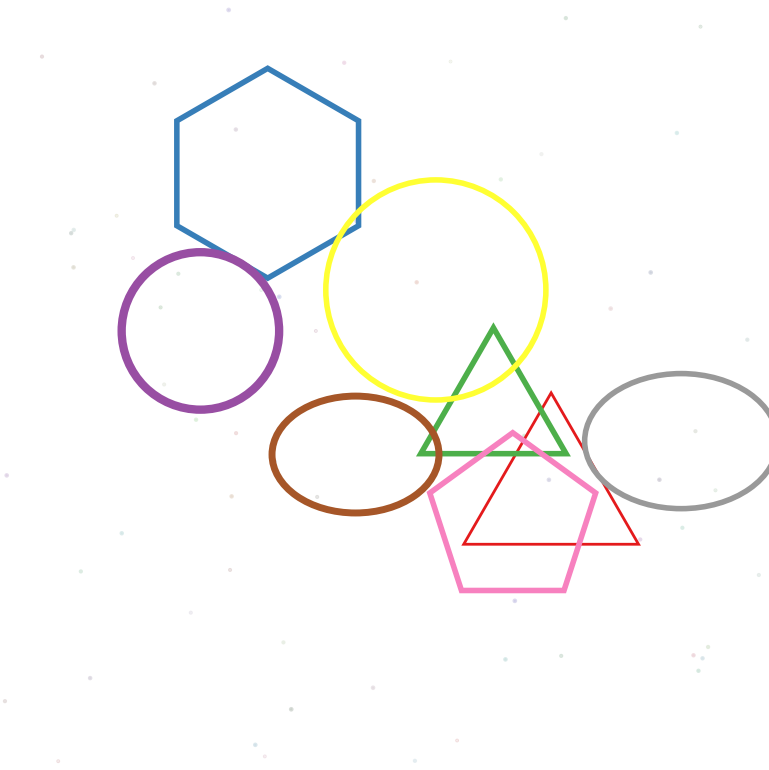[{"shape": "triangle", "thickness": 1, "radius": 0.66, "center": [0.716, 0.359]}, {"shape": "hexagon", "thickness": 2, "radius": 0.68, "center": [0.348, 0.775]}, {"shape": "triangle", "thickness": 2, "radius": 0.54, "center": [0.641, 0.465]}, {"shape": "circle", "thickness": 3, "radius": 0.51, "center": [0.26, 0.57]}, {"shape": "circle", "thickness": 2, "radius": 0.71, "center": [0.566, 0.623]}, {"shape": "oval", "thickness": 2.5, "radius": 0.54, "center": [0.462, 0.41]}, {"shape": "pentagon", "thickness": 2, "radius": 0.57, "center": [0.666, 0.325]}, {"shape": "oval", "thickness": 2, "radius": 0.63, "center": [0.885, 0.427]}]